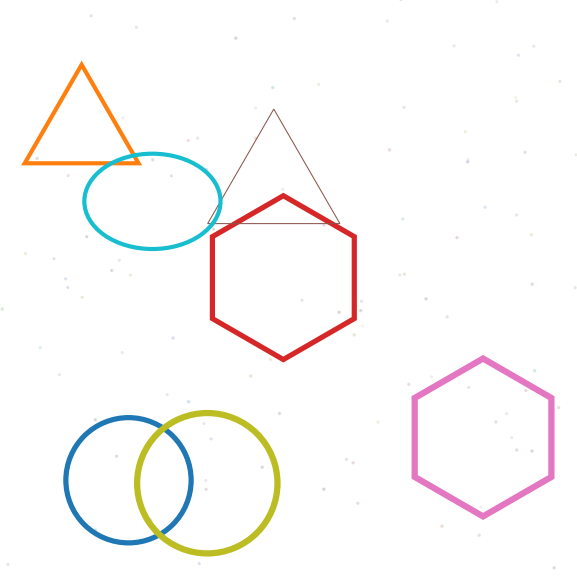[{"shape": "circle", "thickness": 2.5, "radius": 0.54, "center": [0.223, 0.168]}, {"shape": "triangle", "thickness": 2, "radius": 0.57, "center": [0.141, 0.773]}, {"shape": "hexagon", "thickness": 2.5, "radius": 0.71, "center": [0.491, 0.518]}, {"shape": "triangle", "thickness": 0.5, "radius": 0.66, "center": [0.474, 0.678]}, {"shape": "hexagon", "thickness": 3, "radius": 0.68, "center": [0.836, 0.242]}, {"shape": "circle", "thickness": 3, "radius": 0.61, "center": [0.359, 0.162]}, {"shape": "oval", "thickness": 2, "radius": 0.59, "center": [0.264, 0.65]}]